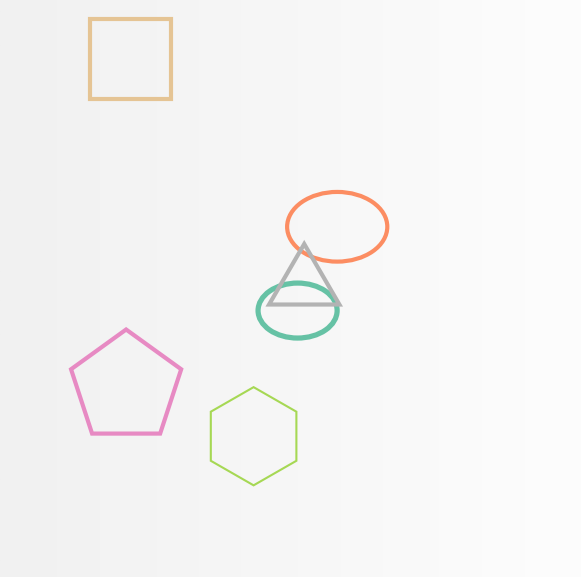[{"shape": "oval", "thickness": 2.5, "radius": 0.34, "center": [0.512, 0.461]}, {"shape": "oval", "thickness": 2, "radius": 0.43, "center": [0.58, 0.606]}, {"shape": "pentagon", "thickness": 2, "radius": 0.5, "center": [0.217, 0.329]}, {"shape": "hexagon", "thickness": 1, "radius": 0.43, "center": [0.436, 0.244]}, {"shape": "square", "thickness": 2, "radius": 0.35, "center": [0.224, 0.897]}, {"shape": "triangle", "thickness": 2, "radius": 0.35, "center": [0.523, 0.507]}]